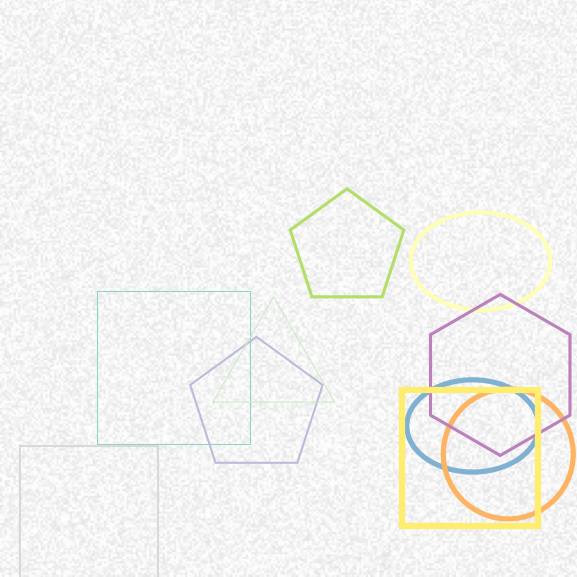[{"shape": "square", "thickness": 0.5, "radius": 0.66, "center": [0.301, 0.362]}, {"shape": "oval", "thickness": 2, "radius": 0.6, "center": [0.832, 0.547]}, {"shape": "pentagon", "thickness": 1, "radius": 0.6, "center": [0.444, 0.295]}, {"shape": "oval", "thickness": 2.5, "radius": 0.57, "center": [0.818, 0.262]}, {"shape": "circle", "thickness": 2.5, "radius": 0.56, "center": [0.88, 0.213]}, {"shape": "pentagon", "thickness": 1.5, "radius": 0.52, "center": [0.601, 0.569]}, {"shape": "square", "thickness": 1, "radius": 0.6, "center": [0.155, 0.107]}, {"shape": "hexagon", "thickness": 1.5, "radius": 0.7, "center": [0.866, 0.35]}, {"shape": "triangle", "thickness": 0.5, "radius": 0.61, "center": [0.474, 0.364]}, {"shape": "square", "thickness": 3, "radius": 0.59, "center": [0.814, 0.206]}]